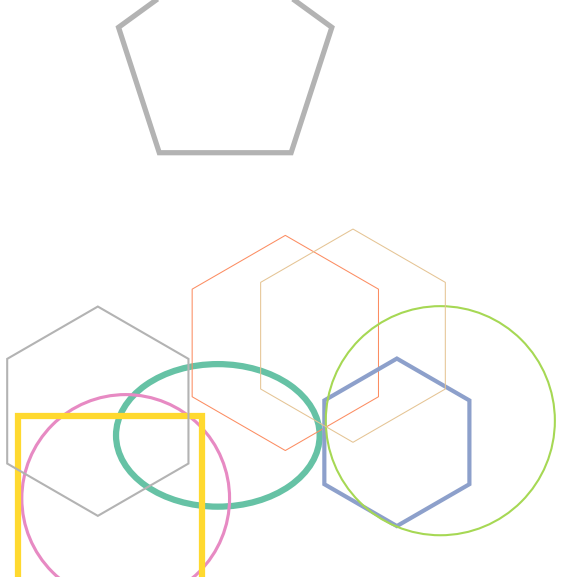[{"shape": "oval", "thickness": 3, "radius": 0.88, "center": [0.377, 0.245]}, {"shape": "hexagon", "thickness": 0.5, "radius": 0.93, "center": [0.494, 0.405]}, {"shape": "hexagon", "thickness": 2, "radius": 0.73, "center": [0.687, 0.233]}, {"shape": "circle", "thickness": 1.5, "radius": 0.9, "center": [0.218, 0.136]}, {"shape": "circle", "thickness": 1, "radius": 0.99, "center": [0.762, 0.271]}, {"shape": "square", "thickness": 3, "radius": 0.8, "center": [0.19, 0.12]}, {"shape": "hexagon", "thickness": 0.5, "radius": 0.92, "center": [0.611, 0.418]}, {"shape": "hexagon", "thickness": 1, "radius": 0.91, "center": [0.169, 0.287]}, {"shape": "pentagon", "thickness": 2.5, "radius": 0.97, "center": [0.39, 0.892]}]